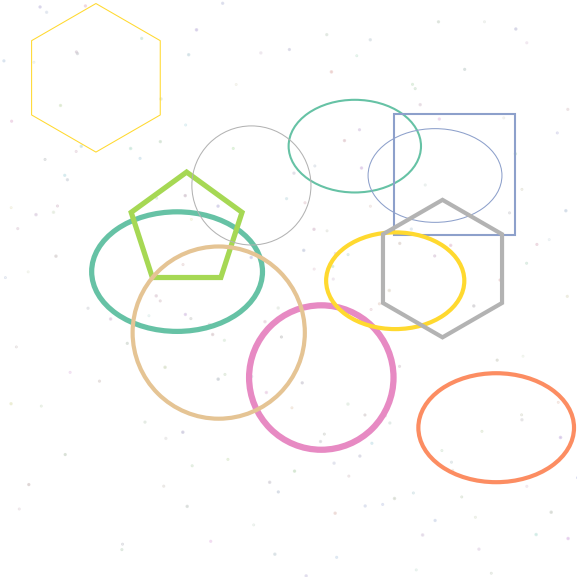[{"shape": "oval", "thickness": 2.5, "radius": 0.74, "center": [0.307, 0.529]}, {"shape": "oval", "thickness": 1, "radius": 0.57, "center": [0.614, 0.746]}, {"shape": "oval", "thickness": 2, "radius": 0.67, "center": [0.859, 0.259]}, {"shape": "square", "thickness": 1, "radius": 0.52, "center": [0.787, 0.697]}, {"shape": "oval", "thickness": 0.5, "radius": 0.58, "center": [0.753, 0.695]}, {"shape": "circle", "thickness": 3, "radius": 0.63, "center": [0.556, 0.345]}, {"shape": "pentagon", "thickness": 2.5, "radius": 0.5, "center": [0.323, 0.6]}, {"shape": "hexagon", "thickness": 0.5, "radius": 0.64, "center": [0.166, 0.864]}, {"shape": "oval", "thickness": 2, "radius": 0.6, "center": [0.684, 0.513]}, {"shape": "circle", "thickness": 2, "radius": 0.75, "center": [0.379, 0.423]}, {"shape": "circle", "thickness": 0.5, "radius": 0.52, "center": [0.435, 0.678]}, {"shape": "hexagon", "thickness": 2, "radius": 0.6, "center": [0.766, 0.534]}]